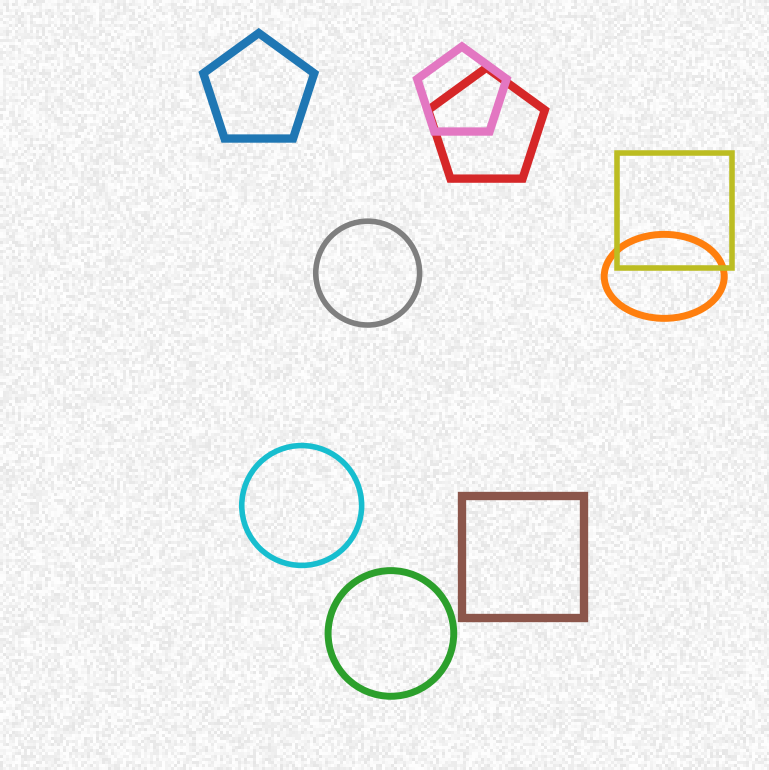[{"shape": "pentagon", "thickness": 3, "radius": 0.38, "center": [0.336, 0.881]}, {"shape": "oval", "thickness": 2.5, "radius": 0.39, "center": [0.863, 0.641]}, {"shape": "circle", "thickness": 2.5, "radius": 0.41, "center": [0.508, 0.177]}, {"shape": "pentagon", "thickness": 3, "radius": 0.4, "center": [0.632, 0.832]}, {"shape": "square", "thickness": 3, "radius": 0.4, "center": [0.68, 0.277]}, {"shape": "pentagon", "thickness": 3, "radius": 0.31, "center": [0.6, 0.879]}, {"shape": "circle", "thickness": 2, "radius": 0.34, "center": [0.478, 0.645]}, {"shape": "square", "thickness": 2, "radius": 0.37, "center": [0.876, 0.727]}, {"shape": "circle", "thickness": 2, "radius": 0.39, "center": [0.392, 0.344]}]